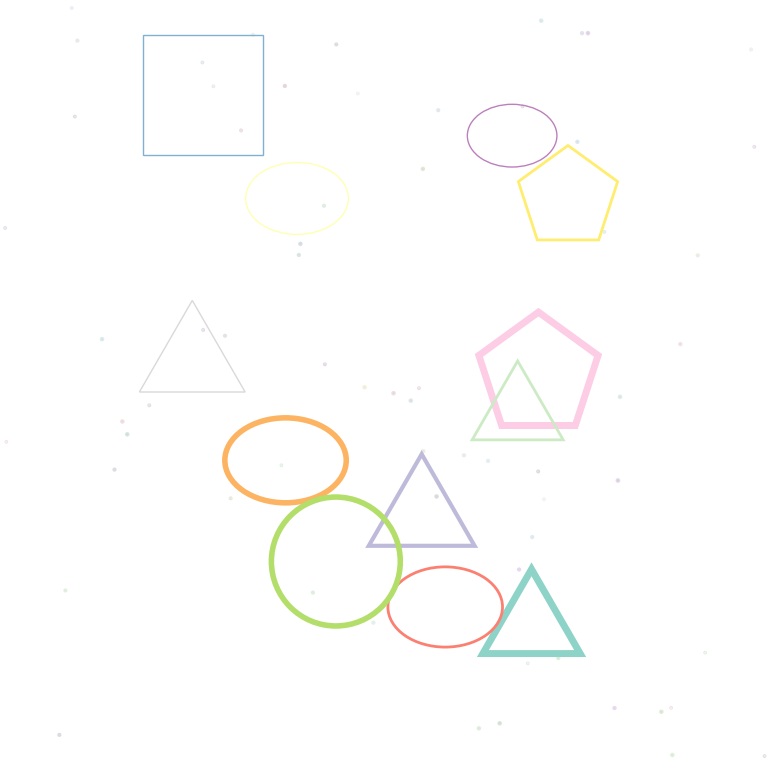[{"shape": "triangle", "thickness": 2.5, "radius": 0.36, "center": [0.69, 0.188]}, {"shape": "oval", "thickness": 0.5, "radius": 0.33, "center": [0.386, 0.742]}, {"shape": "triangle", "thickness": 1.5, "radius": 0.4, "center": [0.548, 0.331]}, {"shape": "oval", "thickness": 1, "radius": 0.37, "center": [0.578, 0.212]}, {"shape": "square", "thickness": 0.5, "radius": 0.39, "center": [0.263, 0.877]}, {"shape": "oval", "thickness": 2, "radius": 0.39, "center": [0.371, 0.402]}, {"shape": "circle", "thickness": 2, "radius": 0.42, "center": [0.436, 0.271]}, {"shape": "pentagon", "thickness": 2.5, "radius": 0.41, "center": [0.699, 0.513]}, {"shape": "triangle", "thickness": 0.5, "radius": 0.4, "center": [0.25, 0.531]}, {"shape": "oval", "thickness": 0.5, "radius": 0.29, "center": [0.665, 0.824]}, {"shape": "triangle", "thickness": 1, "radius": 0.34, "center": [0.672, 0.463]}, {"shape": "pentagon", "thickness": 1, "radius": 0.34, "center": [0.738, 0.743]}]